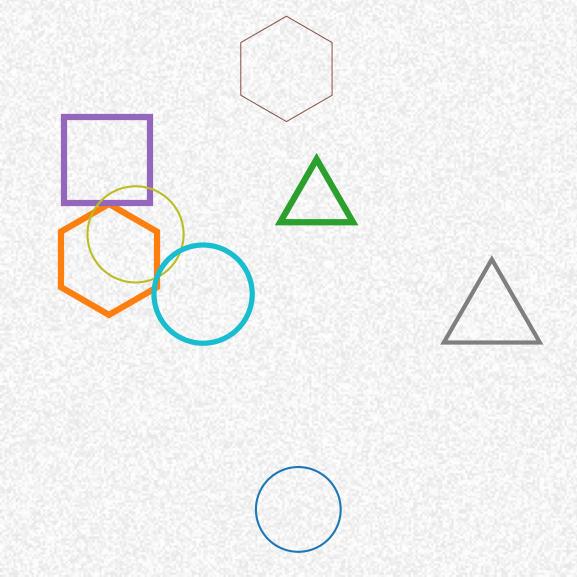[{"shape": "circle", "thickness": 1, "radius": 0.37, "center": [0.517, 0.117]}, {"shape": "hexagon", "thickness": 3, "radius": 0.48, "center": [0.189, 0.55]}, {"shape": "triangle", "thickness": 3, "radius": 0.36, "center": [0.548, 0.651]}, {"shape": "square", "thickness": 3, "radius": 0.37, "center": [0.185, 0.721]}, {"shape": "hexagon", "thickness": 0.5, "radius": 0.46, "center": [0.496, 0.88]}, {"shape": "triangle", "thickness": 2, "radius": 0.48, "center": [0.852, 0.454]}, {"shape": "circle", "thickness": 1, "radius": 0.42, "center": [0.235, 0.593]}, {"shape": "circle", "thickness": 2.5, "radius": 0.43, "center": [0.352, 0.49]}]